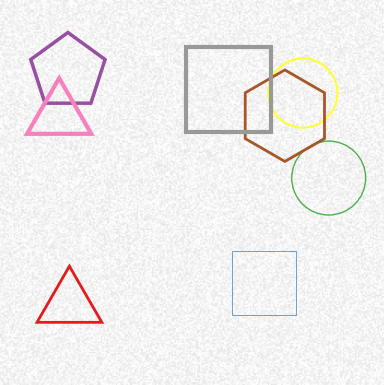[{"shape": "triangle", "thickness": 2, "radius": 0.49, "center": [0.18, 0.211]}, {"shape": "square", "thickness": 0.5, "radius": 0.42, "center": [0.685, 0.265]}, {"shape": "circle", "thickness": 1, "radius": 0.48, "center": [0.854, 0.538]}, {"shape": "pentagon", "thickness": 2.5, "radius": 0.51, "center": [0.176, 0.814]}, {"shape": "circle", "thickness": 1.5, "radius": 0.45, "center": [0.787, 0.758]}, {"shape": "hexagon", "thickness": 2, "radius": 0.59, "center": [0.74, 0.7]}, {"shape": "triangle", "thickness": 3, "radius": 0.48, "center": [0.154, 0.701]}, {"shape": "square", "thickness": 3, "radius": 0.55, "center": [0.593, 0.767]}]